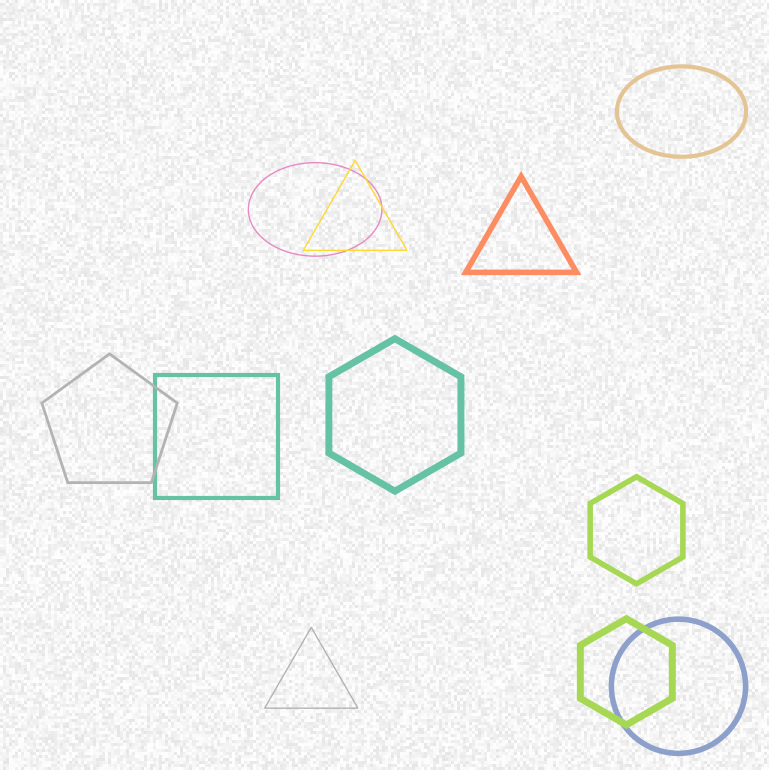[{"shape": "square", "thickness": 1.5, "radius": 0.4, "center": [0.281, 0.433]}, {"shape": "hexagon", "thickness": 2.5, "radius": 0.5, "center": [0.513, 0.461]}, {"shape": "triangle", "thickness": 2, "radius": 0.42, "center": [0.677, 0.688]}, {"shape": "circle", "thickness": 2, "radius": 0.44, "center": [0.881, 0.109]}, {"shape": "oval", "thickness": 0.5, "radius": 0.43, "center": [0.409, 0.728]}, {"shape": "hexagon", "thickness": 2.5, "radius": 0.34, "center": [0.813, 0.128]}, {"shape": "hexagon", "thickness": 2, "radius": 0.35, "center": [0.827, 0.311]}, {"shape": "triangle", "thickness": 0.5, "radius": 0.39, "center": [0.461, 0.714]}, {"shape": "oval", "thickness": 1.5, "radius": 0.42, "center": [0.885, 0.855]}, {"shape": "triangle", "thickness": 0.5, "radius": 0.35, "center": [0.404, 0.115]}, {"shape": "pentagon", "thickness": 1, "radius": 0.46, "center": [0.142, 0.448]}]